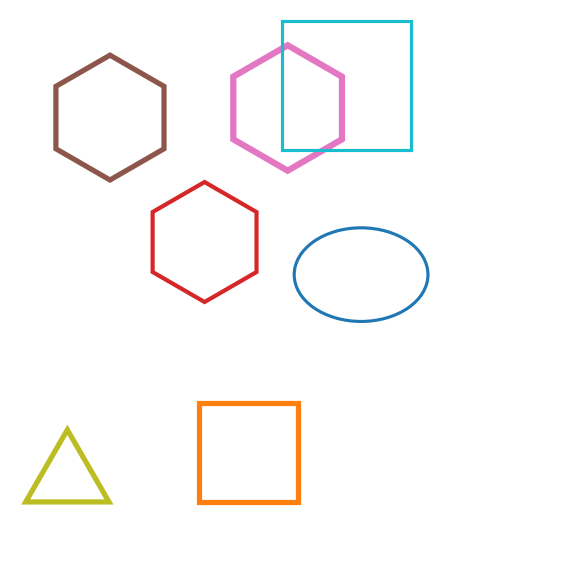[{"shape": "oval", "thickness": 1.5, "radius": 0.58, "center": [0.625, 0.524]}, {"shape": "square", "thickness": 2.5, "radius": 0.43, "center": [0.43, 0.216]}, {"shape": "hexagon", "thickness": 2, "radius": 0.52, "center": [0.354, 0.58]}, {"shape": "hexagon", "thickness": 2.5, "radius": 0.54, "center": [0.19, 0.796]}, {"shape": "hexagon", "thickness": 3, "radius": 0.54, "center": [0.498, 0.812]}, {"shape": "triangle", "thickness": 2.5, "radius": 0.42, "center": [0.117, 0.172]}, {"shape": "square", "thickness": 1.5, "radius": 0.56, "center": [0.6, 0.851]}]